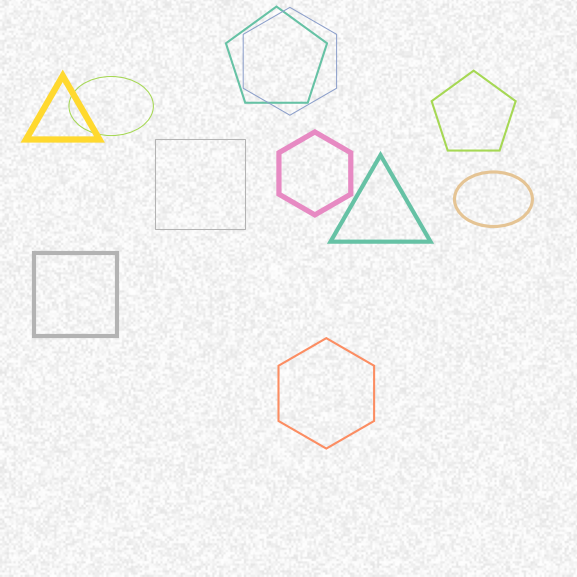[{"shape": "triangle", "thickness": 2, "radius": 0.5, "center": [0.659, 0.631]}, {"shape": "pentagon", "thickness": 1, "radius": 0.46, "center": [0.479, 0.896]}, {"shape": "hexagon", "thickness": 1, "radius": 0.48, "center": [0.565, 0.318]}, {"shape": "hexagon", "thickness": 0.5, "radius": 0.47, "center": [0.502, 0.893]}, {"shape": "hexagon", "thickness": 2.5, "radius": 0.36, "center": [0.545, 0.699]}, {"shape": "oval", "thickness": 0.5, "radius": 0.37, "center": [0.193, 0.816]}, {"shape": "pentagon", "thickness": 1, "radius": 0.38, "center": [0.82, 0.8]}, {"shape": "triangle", "thickness": 3, "radius": 0.37, "center": [0.109, 0.794]}, {"shape": "oval", "thickness": 1.5, "radius": 0.34, "center": [0.854, 0.654]}, {"shape": "square", "thickness": 0.5, "radius": 0.39, "center": [0.347, 0.681]}, {"shape": "square", "thickness": 2, "radius": 0.36, "center": [0.131, 0.49]}]